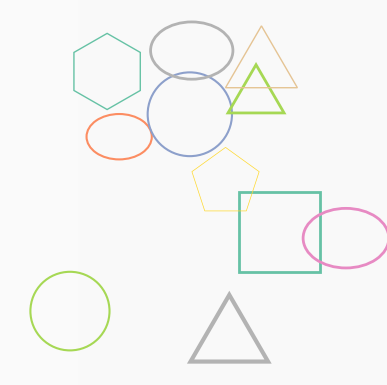[{"shape": "hexagon", "thickness": 1, "radius": 0.49, "center": [0.276, 0.814]}, {"shape": "square", "thickness": 2, "radius": 0.52, "center": [0.722, 0.397]}, {"shape": "oval", "thickness": 1.5, "radius": 0.42, "center": [0.308, 0.645]}, {"shape": "circle", "thickness": 1.5, "radius": 0.54, "center": [0.49, 0.703]}, {"shape": "oval", "thickness": 2, "radius": 0.55, "center": [0.893, 0.381]}, {"shape": "circle", "thickness": 1.5, "radius": 0.51, "center": [0.181, 0.192]}, {"shape": "triangle", "thickness": 2, "radius": 0.42, "center": [0.661, 0.748]}, {"shape": "pentagon", "thickness": 0.5, "radius": 0.46, "center": [0.582, 0.526]}, {"shape": "triangle", "thickness": 1, "radius": 0.54, "center": [0.675, 0.826]}, {"shape": "oval", "thickness": 2, "radius": 0.53, "center": [0.495, 0.869]}, {"shape": "triangle", "thickness": 3, "radius": 0.58, "center": [0.592, 0.119]}]